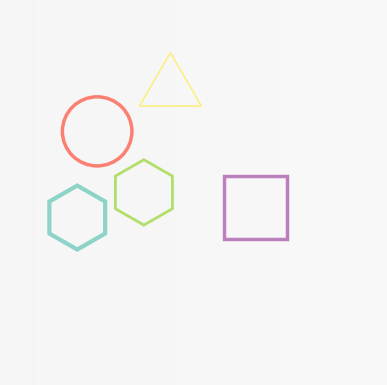[{"shape": "hexagon", "thickness": 3, "radius": 0.42, "center": [0.199, 0.435]}, {"shape": "circle", "thickness": 2.5, "radius": 0.45, "center": [0.251, 0.659]}, {"shape": "hexagon", "thickness": 2, "radius": 0.42, "center": [0.371, 0.5]}, {"shape": "square", "thickness": 2.5, "radius": 0.41, "center": [0.659, 0.46]}, {"shape": "triangle", "thickness": 1, "radius": 0.46, "center": [0.44, 0.771]}]